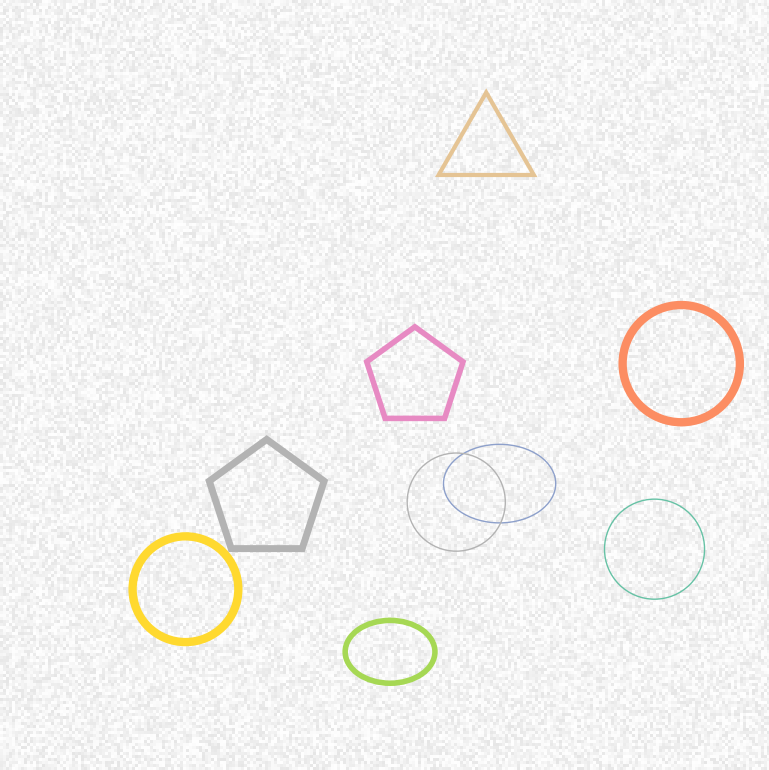[{"shape": "circle", "thickness": 0.5, "radius": 0.32, "center": [0.85, 0.287]}, {"shape": "circle", "thickness": 3, "radius": 0.38, "center": [0.885, 0.528]}, {"shape": "oval", "thickness": 0.5, "radius": 0.36, "center": [0.649, 0.372]}, {"shape": "pentagon", "thickness": 2, "radius": 0.33, "center": [0.539, 0.51]}, {"shape": "oval", "thickness": 2, "radius": 0.29, "center": [0.507, 0.154]}, {"shape": "circle", "thickness": 3, "radius": 0.34, "center": [0.241, 0.235]}, {"shape": "triangle", "thickness": 1.5, "radius": 0.36, "center": [0.631, 0.808]}, {"shape": "pentagon", "thickness": 2.5, "radius": 0.39, "center": [0.346, 0.351]}, {"shape": "circle", "thickness": 0.5, "radius": 0.32, "center": [0.593, 0.348]}]